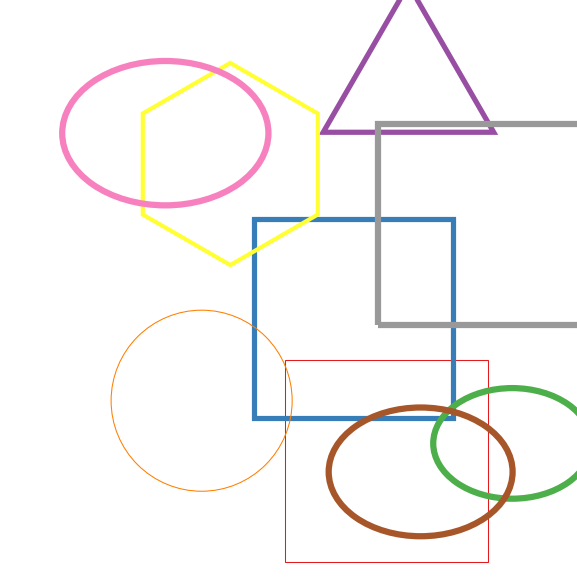[{"shape": "square", "thickness": 0.5, "radius": 0.88, "center": [0.67, 0.201]}, {"shape": "square", "thickness": 2.5, "radius": 0.86, "center": [0.612, 0.448]}, {"shape": "oval", "thickness": 3, "radius": 0.68, "center": [0.887, 0.231]}, {"shape": "triangle", "thickness": 2.5, "radius": 0.85, "center": [0.707, 0.855]}, {"shape": "circle", "thickness": 0.5, "radius": 0.78, "center": [0.349, 0.305]}, {"shape": "hexagon", "thickness": 2, "radius": 0.87, "center": [0.399, 0.715]}, {"shape": "oval", "thickness": 3, "radius": 0.8, "center": [0.728, 0.182]}, {"shape": "oval", "thickness": 3, "radius": 0.89, "center": [0.286, 0.769]}, {"shape": "square", "thickness": 3, "radius": 0.87, "center": [0.829, 0.61]}]